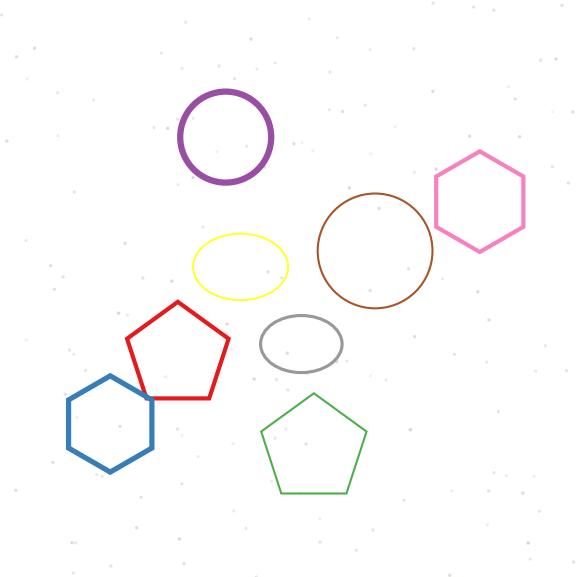[{"shape": "pentagon", "thickness": 2, "radius": 0.46, "center": [0.308, 0.384]}, {"shape": "hexagon", "thickness": 2.5, "radius": 0.42, "center": [0.191, 0.265]}, {"shape": "pentagon", "thickness": 1, "radius": 0.48, "center": [0.544, 0.222]}, {"shape": "circle", "thickness": 3, "radius": 0.39, "center": [0.391, 0.762]}, {"shape": "oval", "thickness": 1, "radius": 0.41, "center": [0.417, 0.537]}, {"shape": "circle", "thickness": 1, "radius": 0.5, "center": [0.65, 0.565]}, {"shape": "hexagon", "thickness": 2, "radius": 0.44, "center": [0.831, 0.65]}, {"shape": "oval", "thickness": 1.5, "radius": 0.35, "center": [0.522, 0.403]}]